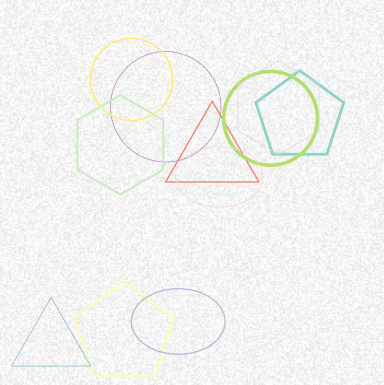[{"shape": "pentagon", "thickness": 2, "radius": 0.6, "center": [0.779, 0.696]}, {"shape": "pentagon", "thickness": 1.5, "radius": 0.68, "center": [0.323, 0.133]}, {"shape": "oval", "thickness": 1, "radius": 0.61, "center": [0.463, 0.165]}, {"shape": "triangle", "thickness": 1, "radius": 0.7, "center": [0.551, 0.597]}, {"shape": "triangle", "thickness": 0.5, "radius": 0.59, "center": [0.133, 0.108]}, {"shape": "circle", "thickness": 2.5, "radius": 0.61, "center": [0.703, 0.693]}, {"shape": "oval", "thickness": 0.5, "radius": 0.57, "center": [0.569, 0.541]}, {"shape": "hexagon", "thickness": 0.5, "radius": 0.61, "center": [0.723, 0.721]}, {"shape": "circle", "thickness": 0.5, "radius": 0.72, "center": [0.43, 0.723]}, {"shape": "hexagon", "thickness": 1.5, "radius": 0.64, "center": [0.313, 0.624]}, {"shape": "circle", "thickness": 1, "radius": 0.53, "center": [0.341, 0.794]}]